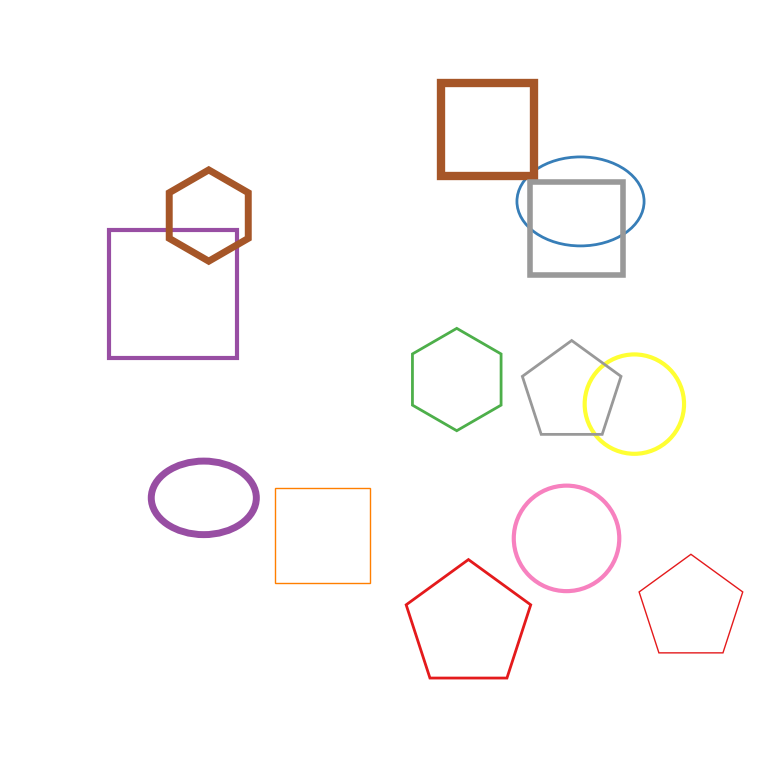[{"shape": "pentagon", "thickness": 1, "radius": 0.43, "center": [0.608, 0.188]}, {"shape": "pentagon", "thickness": 0.5, "radius": 0.35, "center": [0.897, 0.209]}, {"shape": "oval", "thickness": 1, "radius": 0.41, "center": [0.754, 0.738]}, {"shape": "hexagon", "thickness": 1, "radius": 0.33, "center": [0.593, 0.507]}, {"shape": "square", "thickness": 1.5, "radius": 0.42, "center": [0.224, 0.618]}, {"shape": "oval", "thickness": 2.5, "radius": 0.34, "center": [0.265, 0.353]}, {"shape": "square", "thickness": 0.5, "radius": 0.31, "center": [0.419, 0.304]}, {"shape": "circle", "thickness": 1.5, "radius": 0.32, "center": [0.824, 0.475]}, {"shape": "square", "thickness": 3, "radius": 0.3, "center": [0.633, 0.832]}, {"shape": "hexagon", "thickness": 2.5, "radius": 0.3, "center": [0.271, 0.72]}, {"shape": "circle", "thickness": 1.5, "radius": 0.34, "center": [0.736, 0.301]}, {"shape": "square", "thickness": 2, "radius": 0.3, "center": [0.749, 0.703]}, {"shape": "pentagon", "thickness": 1, "radius": 0.34, "center": [0.742, 0.49]}]